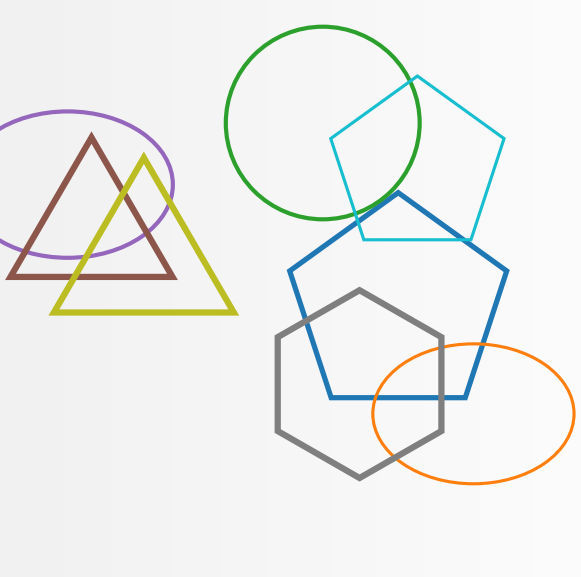[{"shape": "pentagon", "thickness": 2.5, "radius": 0.98, "center": [0.685, 0.469]}, {"shape": "oval", "thickness": 1.5, "radius": 0.87, "center": [0.815, 0.283]}, {"shape": "circle", "thickness": 2, "radius": 0.83, "center": [0.555, 0.786]}, {"shape": "oval", "thickness": 2, "radius": 0.91, "center": [0.116, 0.679]}, {"shape": "triangle", "thickness": 3, "radius": 0.8, "center": [0.157, 0.6]}, {"shape": "hexagon", "thickness": 3, "radius": 0.81, "center": [0.619, 0.334]}, {"shape": "triangle", "thickness": 3, "radius": 0.89, "center": [0.247, 0.547]}, {"shape": "pentagon", "thickness": 1.5, "radius": 0.78, "center": [0.718, 0.711]}]